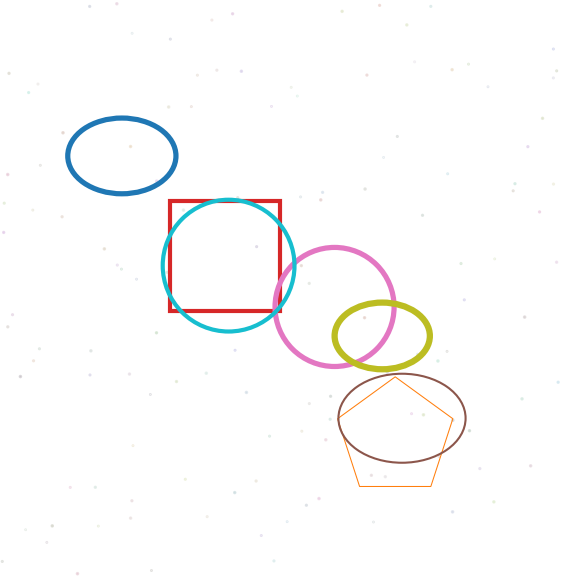[{"shape": "oval", "thickness": 2.5, "radius": 0.47, "center": [0.211, 0.729]}, {"shape": "pentagon", "thickness": 0.5, "radius": 0.52, "center": [0.684, 0.242]}, {"shape": "square", "thickness": 2, "radius": 0.48, "center": [0.39, 0.556]}, {"shape": "oval", "thickness": 1, "radius": 0.55, "center": [0.696, 0.275]}, {"shape": "circle", "thickness": 2.5, "radius": 0.52, "center": [0.579, 0.468]}, {"shape": "oval", "thickness": 3, "radius": 0.41, "center": [0.662, 0.417]}, {"shape": "circle", "thickness": 2, "radius": 0.57, "center": [0.396, 0.539]}]